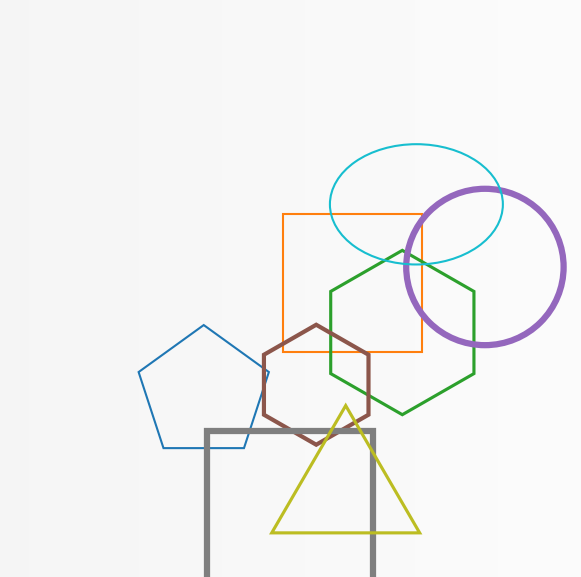[{"shape": "pentagon", "thickness": 1, "radius": 0.59, "center": [0.351, 0.318]}, {"shape": "square", "thickness": 1, "radius": 0.6, "center": [0.607, 0.51]}, {"shape": "hexagon", "thickness": 1.5, "radius": 0.71, "center": [0.692, 0.423]}, {"shape": "circle", "thickness": 3, "radius": 0.68, "center": [0.834, 0.537]}, {"shape": "hexagon", "thickness": 2, "radius": 0.52, "center": [0.544, 0.333]}, {"shape": "square", "thickness": 3, "radius": 0.71, "center": [0.498, 0.11]}, {"shape": "triangle", "thickness": 1.5, "radius": 0.73, "center": [0.595, 0.15]}, {"shape": "oval", "thickness": 1, "radius": 0.74, "center": [0.716, 0.645]}]